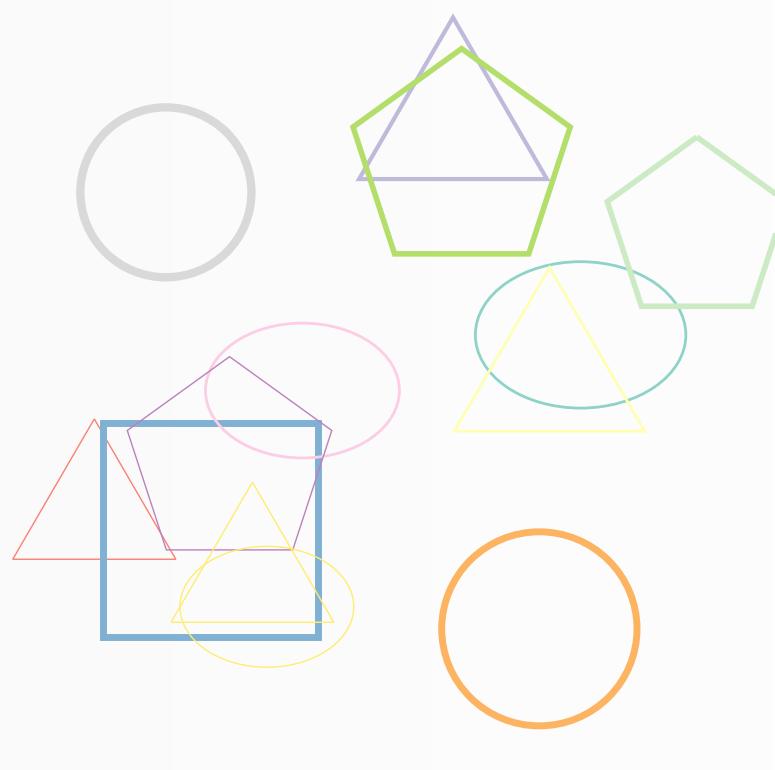[{"shape": "oval", "thickness": 1, "radius": 0.68, "center": [0.749, 0.565]}, {"shape": "triangle", "thickness": 1, "radius": 0.71, "center": [0.709, 0.511]}, {"shape": "triangle", "thickness": 1.5, "radius": 0.7, "center": [0.584, 0.837]}, {"shape": "triangle", "thickness": 0.5, "radius": 0.61, "center": [0.122, 0.334]}, {"shape": "square", "thickness": 2.5, "radius": 0.69, "center": [0.272, 0.311]}, {"shape": "circle", "thickness": 2.5, "radius": 0.63, "center": [0.696, 0.183]}, {"shape": "pentagon", "thickness": 2, "radius": 0.74, "center": [0.596, 0.789]}, {"shape": "oval", "thickness": 1, "radius": 0.63, "center": [0.39, 0.493]}, {"shape": "circle", "thickness": 3, "radius": 0.55, "center": [0.214, 0.75]}, {"shape": "pentagon", "thickness": 0.5, "radius": 0.69, "center": [0.296, 0.398]}, {"shape": "pentagon", "thickness": 2, "radius": 0.61, "center": [0.899, 0.701]}, {"shape": "triangle", "thickness": 0.5, "radius": 0.61, "center": [0.326, 0.252]}, {"shape": "oval", "thickness": 0.5, "radius": 0.56, "center": [0.344, 0.212]}]